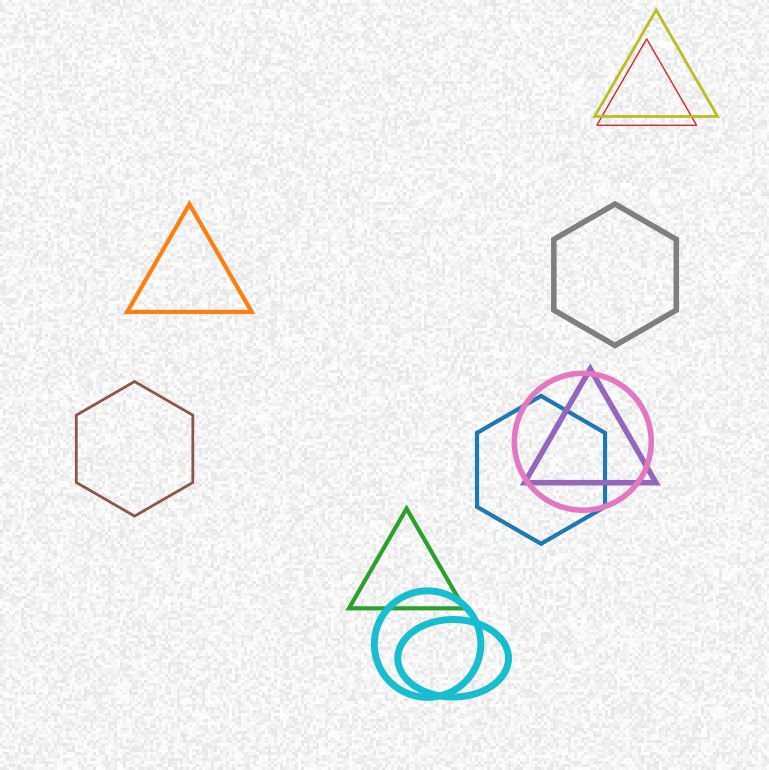[{"shape": "hexagon", "thickness": 1.5, "radius": 0.48, "center": [0.703, 0.39]}, {"shape": "triangle", "thickness": 1.5, "radius": 0.47, "center": [0.246, 0.642]}, {"shape": "triangle", "thickness": 1.5, "radius": 0.43, "center": [0.528, 0.253]}, {"shape": "triangle", "thickness": 0.5, "radius": 0.37, "center": [0.84, 0.875]}, {"shape": "triangle", "thickness": 2, "radius": 0.49, "center": [0.767, 0.422]}, {"shape": "hexagon", "thickness": 1, "radius": 0.44, "center": [0.175, 0.417]}, {"shape": "circle", "thickness": 2, "radius": 0.44, "center": [0.757, 0.426]}, {"shape": "hexagon", "thickness": 2, "radius": 0.46, "center": [0.799, 0.643]}, {"shape": "triangle", "thickness": 1, "radius": 0.46, "center": [0.852, 0.895]}, {"shape": "circle", "thickness": 2.5, "radius": 0.35, "center": [0.555, 0.163]}, {"shape": "oval", "thickness": 2.5, "radius": 0.36, "center": [0.588, 0.145]}]